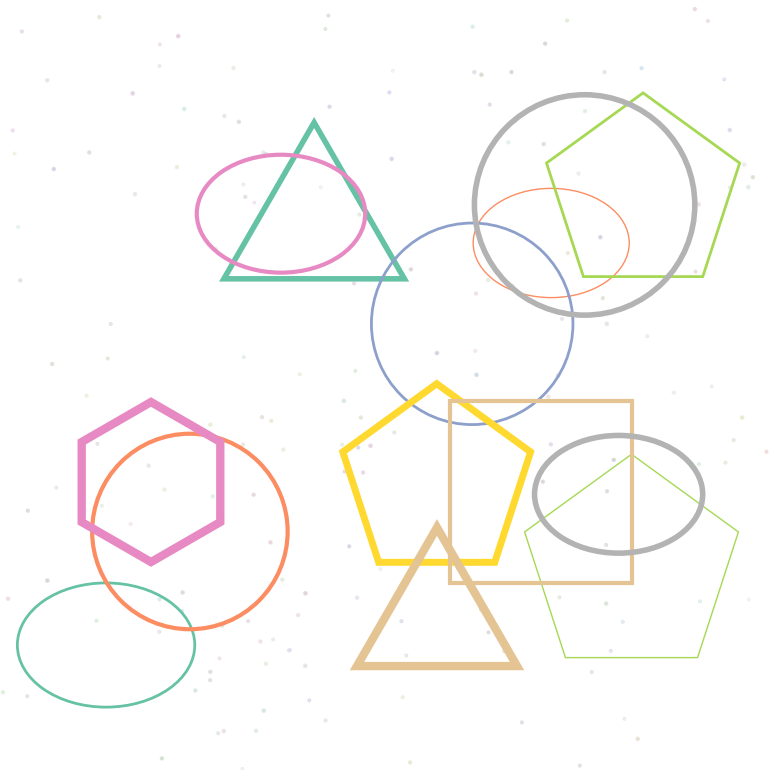[{"shape": "triangle", "thickness": 2, "radius": 0.68, "center": [0.408, 0.706]}, {"shape": "oval", "thickness": 1, "radius": 0.58, "center": [0.138, 0.162]}, {"shape": "circle", "thickness": 1.5, "radius": 0.63, "center": [0.247, 0.31]}, {"shape": "oval", "thickness": 0.5, "radius": 0.51, "center": [0.716, 0.684]}, {"shape": "circle", "thickness": 1, "radius": 0.65, "center": [0.613, 0.579]}, {"shape": "oval", "thickness": 1.5, "radius": 0.55, "center": [0.365, 0.722]}, {"shape": "hexagon", "thickness": 3, "radius": 0.52, "center": [0.196, 0.374]}, {"shape": "pentagon", "thickness": 1, "radius": 0.66, "center": [0.835, 0.747]}, {"shape": "pentagon", "thickness": 0.5, "radius": 0.73, "center": [0.82, 0.264]}, {"shape": "pentagon", "thickness": 2.5, "radius": 0.64, "center": [0.567, 0.373]}, {"shape": "triangle", "thickness": 3, "radius": 0.6, "center": [0.568, 0.195]}, {"shape": "square", "thickness": 1.5, "radius": 0.59, "center": [0.702, 0.362]}, {"shape": "circle", "thickness": 2, "radius": 0.72, "center": [0.759, 0.734]}, {"shape": "oval", "thickness": 2, "radius": 0.55, "center": [0.803, 0.358]}]